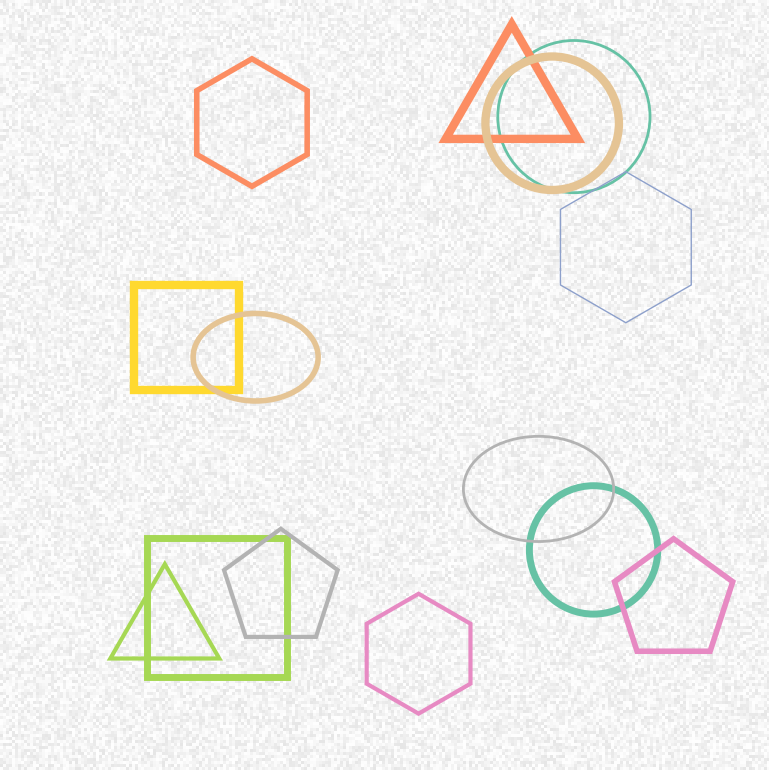[{"shape": "circle", "thickness": 1, "radius": 0.49, "center": [0.745, 0.849]}, {"shape": "circle", "thickness": 2.5, "radius": 0.42, "center": [0.771, 0.286]}, {"shape": "hexagon", "thickness": 2, "radius": 0.41, "center": [0.327, 0.841]}, {"shape": "triangle", "thickness": 3, "radius": 0.5, "center": [0.665, 0.869]}, {"shape": "hexagon", "thickness": 0.5, "radius": 0.49, "center": [0.813, 0.679]}, {"shape": "hexagon", "thickness": 1.5, "radius": 0.39, "center": [0.544, 0.151]}, {"shape": "pentagon", "thickness": 2, "radius": 0.4, "center": [0.875, 0.22]}, {"shape": "triangle", "thickness": 1.5, "radius": 0.41, "center": [0.214, 0.186]}, {"shape": "square", "thickness": 2.5, "radius": 0.45, "center": [0.282, 0.211]}, {"shape": "square", "thickness": 3, "radius": 0.34, "center": [0.242, 0.562]}, {"shape": "circle", "thickness": 3, "radius": 0.43, "center": [0.717, 0.84]}, {"shape": "oval", "thickness": 2, "radius": 0.41, "center": [0.332, 0.536]}, {"shape": "oval", "thickness": 1, "radius": 0.49, "center": [0.699, 0.365]}, {"shape": "pentagon", "thickness": 1.5, "radius": 0.39, "center": [0.365, 0.236]}]